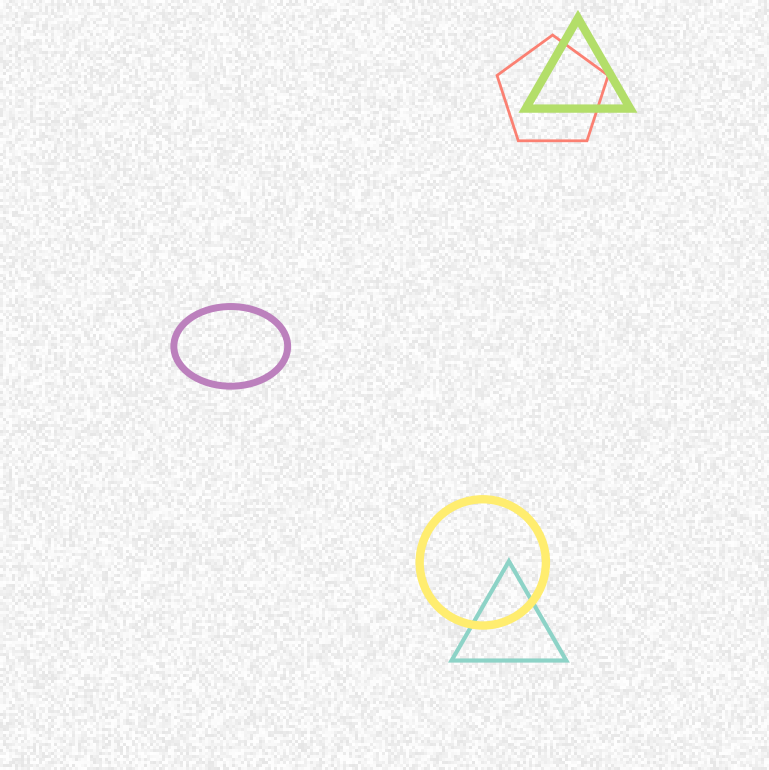[{"shape": "triangle", "thickness": 1.5, "radius": 0.43, "center": [0.661, 0.185]}, {"shape": "pentagon", "thickness": 1, "radius": 0.38, "center": [0.718, 0.879]}, {"shape": "triangle", "thickness": 3, "radius": 0.39, "center": [0.751, 0.898]}, {"shape": "oval", "thickness": 2.5, "radius": 0.37, "center": [0.3, 0.55]}, {"shape": "circle", "thickness": 3, "radius": 0.41, "center": [0.627, 0.27]}]